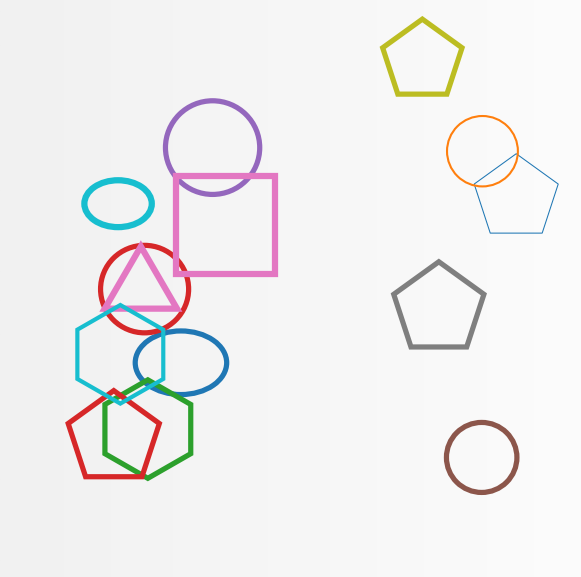[{"shape": "pentagon", "thickness": 0.5, "radius": 0.38, "center": [0.888, 0.657]}, {"shape": "oval", "thickness": 2.5, "radius": 0.39, "center": [0.311, 0.371]}, {"shape": "circle", "thickness": 1, "radius": 0.3, "center": [0.83, 0.737]}, {"shape": "hexagon", "thickness": 2.5, "radius": 0.43, "center": [0.254, 0.256]}, {"shape": "circle", "thickness": 2.5, "radius": 0.38, "center": [0.249, 0.499]}, {"shape": "pentagon", "thickness": 2.5, "radius": 0.41, "center": [0.196, 0.24]}, {"shape": "circle", "thickness": 2.5, "radius": 0.41, "center": [0.366, 0.744]}, {"shape": "circle", "thickness": 2.5, "radius": 0.3, "center": [0.829, 0.207]}, {"shape": "triangle", "thickness": 3, "radius": 0.36, "center": [0.242, 0.501]}, {"shape": "square", "thickness": 3, "radius": 0.42, "center": [0.388, 0.609]}, {"shape": "pentagon", "thickness": 2.5, "radius": 0.41, "center": [0.755, 0.464]}, {"shape": "pentagon", "thickness": 2.5, "radius": 0.36, "center": [0.727, 0.894]}, {"shape": "oval", "thickness": 3, "radius": 0.29, "center": [0.203, 0.646]}, {"shape": "hexagon", "thickness": 2, "radius": 0.43, "center": [0.207, 0.386]}]